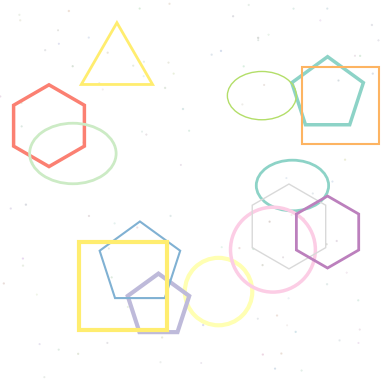[{"shape": "oval", "thickness": 2, "radius": 0.47, "center": [0.76, 0.518]}, {"shape": "pentagon", "thickness": 2.5, "radius": 0.49, "center": [0.851, 0.755]}, {"shape": "circle", "thickness": 3, "radius": 0.44, "center": [0.568, 0.243]}, {"shape": "pentagon", "thickness": 3, "radius": 0.42, "center": [0.412, 0.205]}, {"shape": "hexagon", "thickness": 2.5, "radius": 0.53, "center": [0.127, 0.674]}, {"shape": "pentagon", "thickness": 1.5, "radius": 0.55, "center": [0.363, 0.315]}, {"shape": "square", "thickness": 1.5, "radius": 0.5, "center": [0.884, 0.725]}, {"shape": "oval", "thickness": 1, "radius": 0.45, "center": [0.68, 0.752]}, {"shape": "circle", "thickness": 2.5, "radius": 0.55, "center": [0.709, 0.352]}, {"shape": "hexagon", "thickness": 1, "radius": 0.55, "center": [0.751, 0.412]}, {"shape": "hexagon", "thickness": 2, "radius": 0.47, "center": [0.851, 0.397]}, {"shape": "oval", "thickness": 2, "radius": 0.56, "center": [0.189, 0.601]}, {"shape": "square", "thickness": 3, "radius": 0.57, "center": [0.319, 0.257]}, {"shape": "triangle", "thickness": 2, "radius": 0.53, "center": [0.304, 0.834]}]